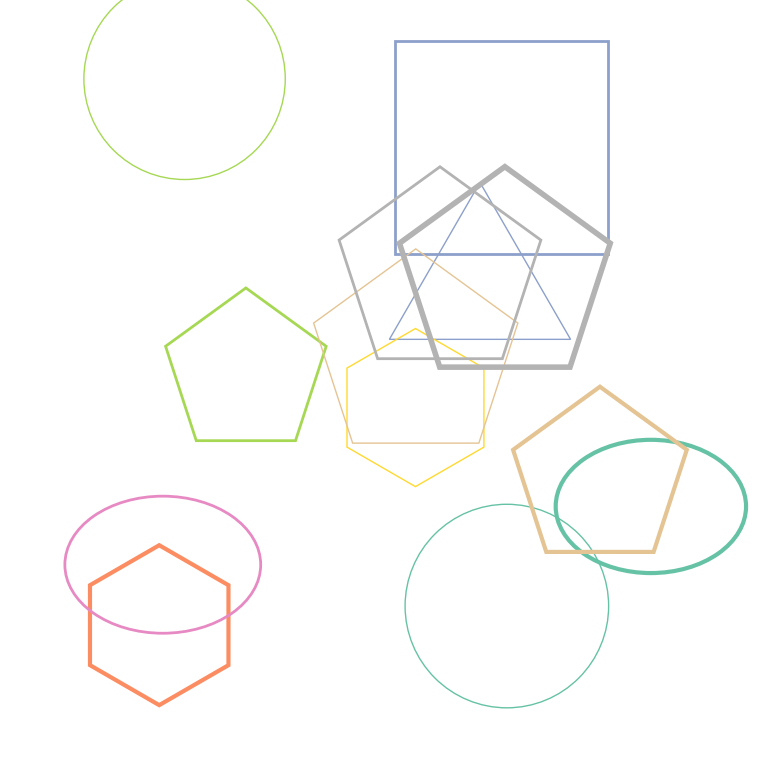[{"shape": "circle", "thickness": 0.5, "radius": 0.66, "center": [0.658, 0.213]}, {"shape": "oval", "thickness": 1.5, "radius": 0.62, "center": [0.845, 0.342]}, {"shape": "hexagon", "thickness": 1.5, "radius": 0.52, "center": [0.207, 0.188]}, {"shape": "triangle", "thickness": 0.5, "radius": 0.68, "center": [0.623, 0.627]}, {"shape": "square", "thickness": 1, "radius": 0.69, "center": [0.651, 0.809]}, {"shape": "oval", "thickness": 1, "radius": 0.64, "center": [0.211, 0.267]}, {"shape": "pentagon", "thickness": 1, "radius": 0.55, "center": [0.319, 0.516]}, {"shape": "circle", "thickness": 0.5, "radius": 0.65, "center": [0.24, 0.898]}, {"shape": "hexagon", "thickness": 0.5, "radius": 0.51, "center": [0.54, 0.471]}, {"shape": "pentagon", "thickness": 0.5, "radius": 0.7, "center": [0.54, 0.537]}, {"shape": "pentagon", "thickness": 1.5, "radius": 0.59, "center": [0.779, 0.379]}, {"shape": "pentagon", "thickness": 1, "radius": 0.69, "center": [0.571, 0.646]}, {"shape": "pentagon", "thickness": 2, "radius": 0.72, "center": [0.656, 0.64]}]